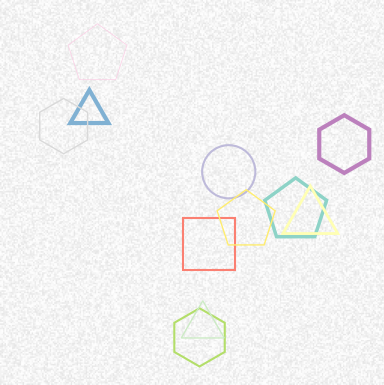[{"shape": "pentagon", "thickness": 2.5, "radius": 0.42, "center": [0.768, 0.454]}, {"shape": "triangle", "thickness": 2, "radius": 0.41, "center": [0.806, 0.435]}, {"shape": "circle", "thickness": 1.5, "radius": 0.35, "center": [0.594, 0.554]}, {"shape": "square", "thickness": 1.5, "radius": 0.34, "center": [0.542, 0.367]}, {"shape": "triangle", "thickness": 3, "radius": 0.29, "center": [0.232, 0.709]}, {"shape": "hexagon", "thickness": 1.5, "radius": 0.38, "center": [0.518, 0.124]}, {"shape": "pentagon", "thickness": 0.5, "radius": 0.4, "center": [0.253, 0.858]}, {"shape": "hexagon", "thickness": 1, "radius": 0.36, "center": [0.165, 0.672]}, {"shape": "hexagon", "thickness": 3, "radius": 0.37, "center": [0.894, 0.626]}, {"shape": "triangle", "thickness": 1, "radius": 0.32, "center": [0.527, 0.154]}, {"shape": "pentagon", "thickness": 1, "radius": 0.4, "center": [0.639, 0.428]}]